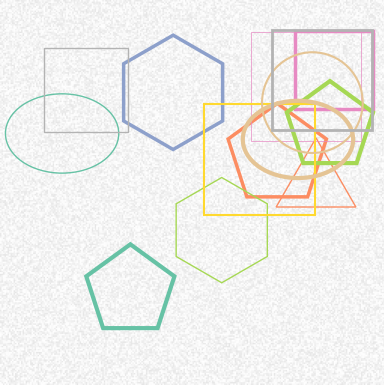[{"shape": "pentagon", "thickness": 3, "radius": 0.6, "center": [0.339, 0.245]}, {"shape": "oval", "thickness": 1, "radius": 0.74, "center": [0.161, 0.653]}, {"shape": "triangle", "thickness": 1, "radius": 0.6, "center": [0.821, 0.522]}, {"shape": "pentagon", "thickness": 2.5, "radius": 0.67, "center": [0.72, 0.597]}, {"shape": "hexagon", "thickness": 2.5, "radius": 0.74, "center": [0.45, 0.76]}, {"shape": "square", "thickness": 2.5, "radius": 0.51, "center": [0.868, 0.819]}, {"shape": "square", "thickness": 0.5, "radius": 0.71, "center": [0.795, 0.776]}, {"shape": "pentagon", "thickness": 3, "radius": 0.59, "center": [0.857, 0.672]}, {"shape": "hexagon", "thickness": 1, "radius": 0.68, "center": [0.576, 0.402]}, {"shape": "square", "thickness": 1.5, "radius": 0.72, "center": [0.674, 0.587]}, {"shape": "oval", "thickness": 3, "radius": 0.72, "center": [0.774, 0.638]}, {"shape": "circle", "thickness": 1.5, "radius": 0.65, "center": [0.811, 0.733]}, {"shape": "square", "thickness": 2, "radius": 0.65, "center": [0.837, 0.793]}, {"shape": "square", "thickness": 1, "radius": 0.55, "center": [0.223, 0.765]}]